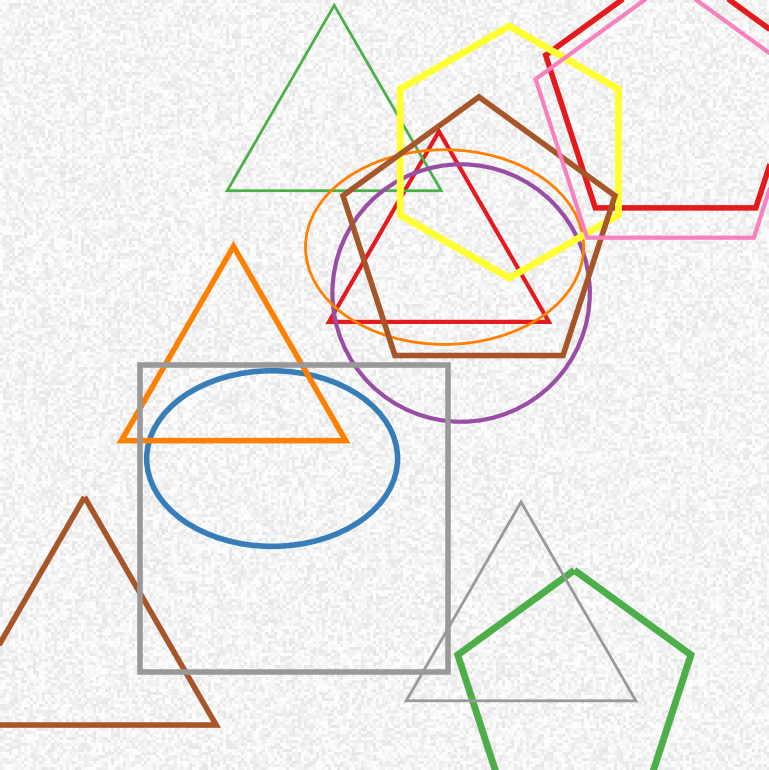[{"shape": "pentagon", "thickness": 2, "radius": 0.89, "center": [0.877, 0.874]}, {"shape": "triangle", "thickness": 1.5, "radius": 0.82, "center": [0.57, 0.664]}, {"shape": "oval", "thickness": 2, "radius": 0.81, "center": [0.353, 0.404]}, {"shape": "triangle", "thickness": 1, "radius": 0.8, "center": [0.434, 0.833]}, {"shape": "pentagon", "thickness": 2.5, "radius": 0.8, "center": [0.746, 0.1]}, {"shape": "circle", "thickness": 1.5, "radius": 0.84, "center": [0.599, 0.619]}, {"shape": "triangle", "thickness": 2, "radius": 0.84, "center": [0.303, 0.512]}, {"shape": "oval", "thickness": 1, "radius": 0.9, "center": [0.577, 0.679]}, {"shape": "hexagon", "thickness": 2.5, "radius": 0.82, "center": [0.661, 0.803]}, {"shape": "pentagon", "thickness": 2, "radius": 0.93, "center": [0.622, 0.688]}, {"shape": "triangle", "thickness": 2, "radius": 0.99, "center": [0.11, 0.157]}, {"shape": "pentagon", "thickness": 1.5, "radius": 0.92, "center": [0.871, 0.84]}, {"shape": "square", "thickness": 2, "radius": 1.0, "center": [0.382, 0.327]}, {"shape": "triangle", "thickness": 1, "radius": 0.86, "center": [0.677, 0.176]}]